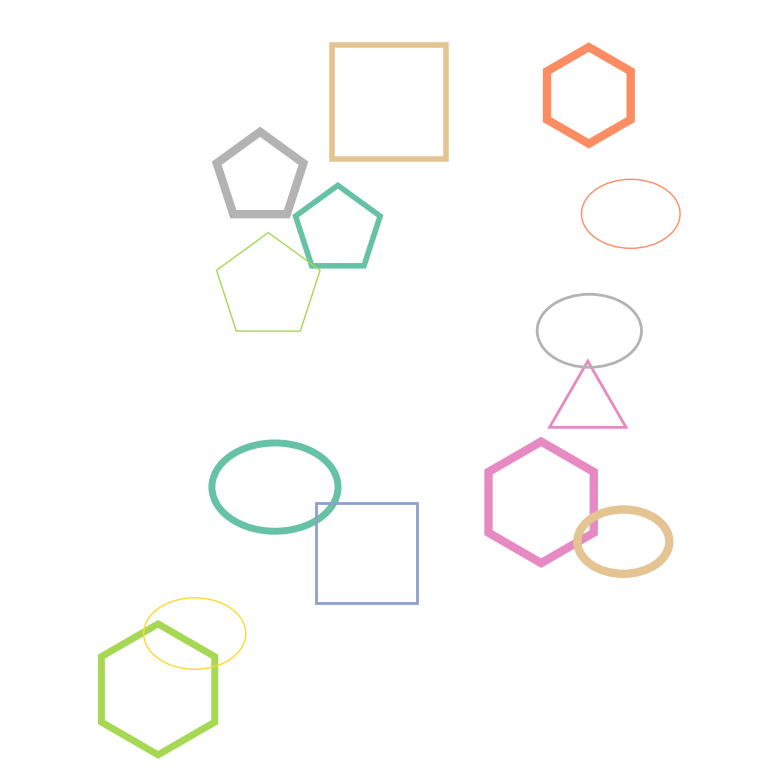[{"shape": "oval", "thickness": 2.5, "radius": 0.41, "center": [0.357, 0.367]}, {"shape": "pentagon", "thickness": 2, "radius": 0.29, "center": [0.439, 0.701]}, {"shape": "oval", "thickness": 0.5, "radius": 0.32, "center": [0.819, 0.722]}, {"shape": "hexagon", "thickness": 3, "radius": 0.31, "center": [0.765, 0.876]}, {"shape": "square", "thickness": 1, "radius": 0.33, "center": [0.476, 0.282]}, {"shape": "hexagon", "thickness": 3, "radius": 0.39, "center": [0.703, 0.348]}, {"shape": "triangle", "thickness": 1, "radius": 0.29, "center": [0.763, 0.474]}, {"shape": "hexagon", "thickness": 2.5, "radius": 0.43, "center": [0.205, 0.105]}, {"shape": "pentagon", "thickness": 0.5, "radius": 0.35, "center": [0.348, 0.627]}, {"shape": "oval", "thickness": 0.5, "radius": 0.33, "center": [0.253, 0.177]}, {"shape": "square", "thickness": 2, "radius": 0.37, "center": [0.506, 0.868]}, {"shape": "oval", "thickness": 3, "radius": 0.3, "center": [0.81, 0.297]}, {"shape": "pentagon", "thickness": 3, "radius": 0.3, "center": [0.338, 0.77]}, {"shape": "oval", "thickness": 1, "radius": 0.34, "center": [0.765, 0.57]}]